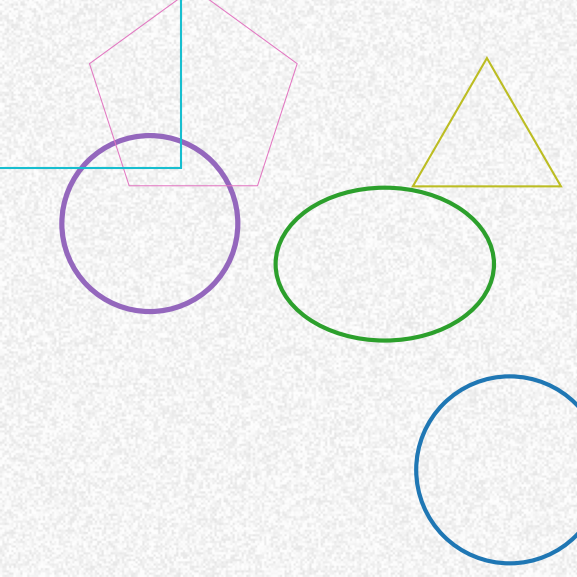[{"shape": "circle", "thickness": 2, "radius": 0.81, "center": [0.883, 0.186]}, {"shape": "oval", "thickness": 2, "radius": 0.95, "center": [0.666, 0.542]}, {"shape": "circle", "thickness": 2.5, "radius": 0.76, "center": [0.259, 0.612]}, {"shape": "pentagon", "thickness": 0.5, "radius": 0.95, "center": [0.335, 0.83]}, {"shape": "triangle", "thickness": 1, "radius": 0.74, "center": [0.843, 0.75]}, {"shape": "square", "thickness": 1, "radius": 0.96, "center": [0.122, 0.899]}]